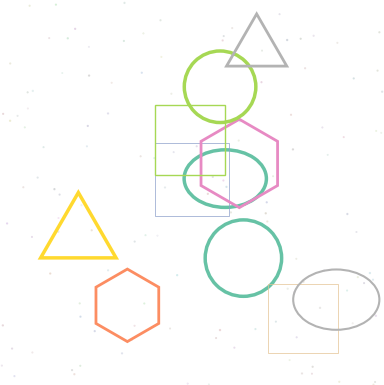[{"shape": "circle", "thickness": 2.5, "radius": 0.5, "center": [0.632, 0.33]}, {"shape": "oval", "thickness": 2.5, "radius": 0.53, "center": [0.585, 0.536]}, {"shape": "hexagon", "thickness": 2, "radius": 0.47, "center": [0.331, 0.207]}, {"shape": "square", "thickness": 0.5, "radius": 0.48, "center": [0.499, 0.533]}, {"shape": "hexagon", "thickness": 2, "radius": 0.57, "center": [0.622, 0.575]}, {"shape": "circle", "thickness": 2.5, "radius": 0.46, "center": [0.572, 0.775]}, {"shape": "square", "thickness": 1, "radius": 0.45, "center": [0.494, 0.637]}, {"shape": "triangle", "thickness": 2.5, "radius": 0.57, "center": [0.204, 0.387]}, {"shape": "square", "thickness": 0.5, "radius": 0.45, "center": [0.788, 0.172]}, {"shape": "oval", "thickness": 1.5, "radius": 0.56, "center": [0.873, 0.222]}, {"shape": "triangle", "thickness": 2, "radius": 0.45, "center": [0.667, 0.873]}]